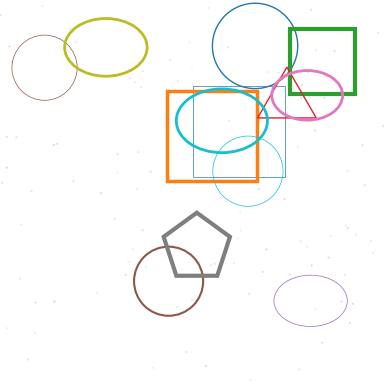[{"shape": "circle", "thickness": 1, "radius": 0.55, "center": [0.663, 0.881]}, {"shape": "square", "thickness": 0.5, "radius": 0.59, "center": [0.621, 0.658]}, {"shape": "square", "thickness": 2.5, "radius": 0.58, "center": [0.55, 0.647]}, {"shape": "square", "thickness": 3, "radius": 0.42, "center": [0.837, 0.84]}, {"shape": "triangle", "thickness": 1, "radius": 0.44, "center": [0.745, 0.738]}, {"shape": "oval", "thickness": 0.5, "radius": 0.48, "center": [0.807, 0.219]}, {"shape": "circle", "thickness": 0.5, "radius": 0.42, "center": [0.116, 0.824]}, {"shape": "circle", "thickness": 1.5, "radius": 0.45, "center": [0.438, 0.27]}, {"shape": "oval", "thickness": 2, "radius": 0.46, "center": [0.798, 0.752]}, {"shape": "pentagon", "thickness": 3, "radius": 0.45, "center": [0.511, 0.357]}, {"shape": "oval", "thickness": 2, "radius": 0.54, "center": [0.275, 0.877]}, {"shape": "oval", "thickness": 2, "radius": 0.59, "center": [0.576, 0.686]}, {"shape": "circle", "thickness": 0.5, "radius": 0.46, "center": [0.644, 0.555]}]